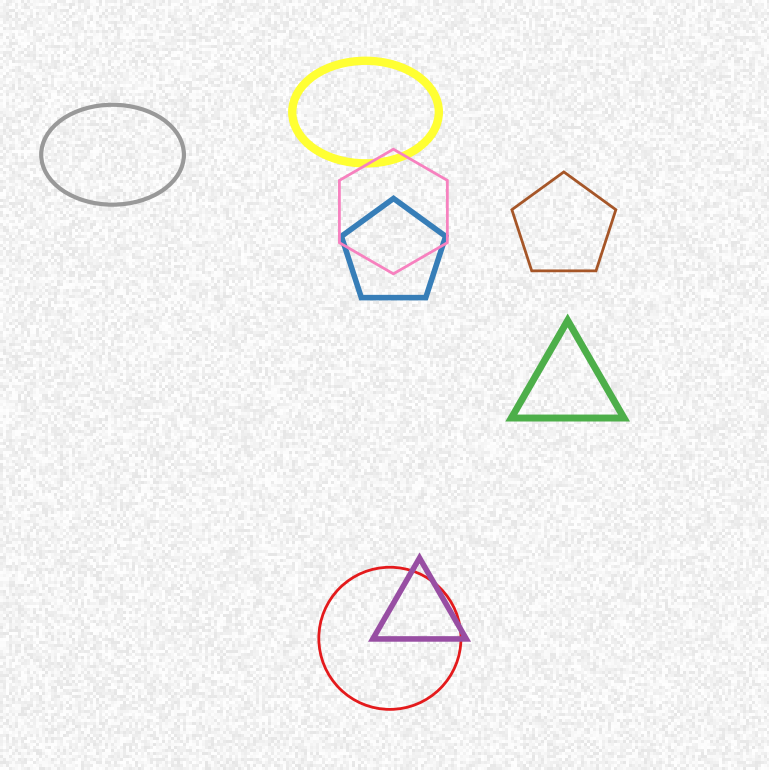[{"shape": "circle", "thickness": 1, "radius": 0.46, "center": [0.506, 0.171]}, {"shape": "pentagon", "thickness": 2, "radius": 0.36, "center": [0.511, 0.671]}, {"shape": "triangle", "thickness": 2.5, "radius": 0.42, "center": [0.737, 0.499]}, {"shape": "triangle", "thickness": 2, "radius": 0.35, "center": [0.545, 0.205]}, {"shape": "oval", "thickness": 3, "radius": 0.48, "center": [0.475, 0.854]}, {"shape": "pentagon", "thickness": 1, "radius": 0.36, "center": [0.732, 0.706]}, {"shape": "hexagon", "thickness": 1, "radius": 0.4, "center": [0.511, 0.725]}, {"shape": "oval", "thickness": 1.5, "radius": 0.46, "center": [0.146, 0.799]}]